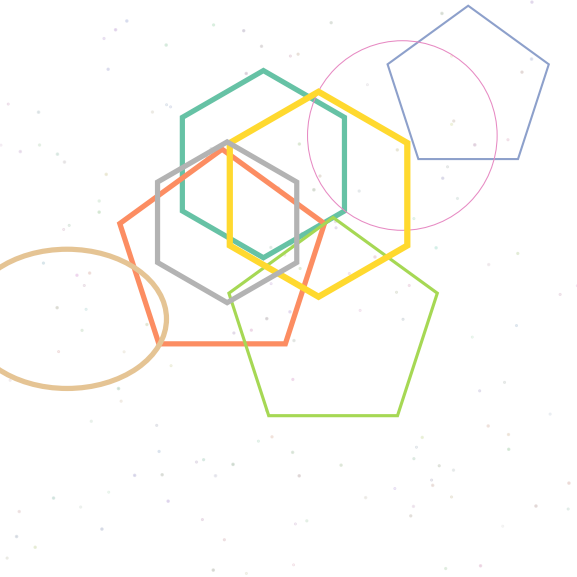[{"shape": "hexagon", "thickness": 2.5, "radius": 0.81, "center": [0.456, 0.715]}, {"shape": "pentagon", "thickness": 2.5, "radius": 0.93, "center": [0.385, 0.554]}, {"shape": "pentagon", "thickness": 1, "radius": 0.73, "center": [0.811, 0.842]}, {"shape": "circle", "thickness": 0.5, "radius": 0.82, "center": [0.697, 0.764]}, {"shape": "pentagon", "thickness": 1.5, "radius": 0.95, "center": [0.577, 0.433]}, {"shape": "hexagon", "thickness": 3, "radius": 0.89, "center": [0.552, 0.663]}, {"shape": "oval", "thickness": 2.5, "radius": 0.86, "center": [0.116, 0.447]}, {"shape": "hexagon", "thickness": 2.5, "radius": 0.7, "center": [0.393, 0.614]}]